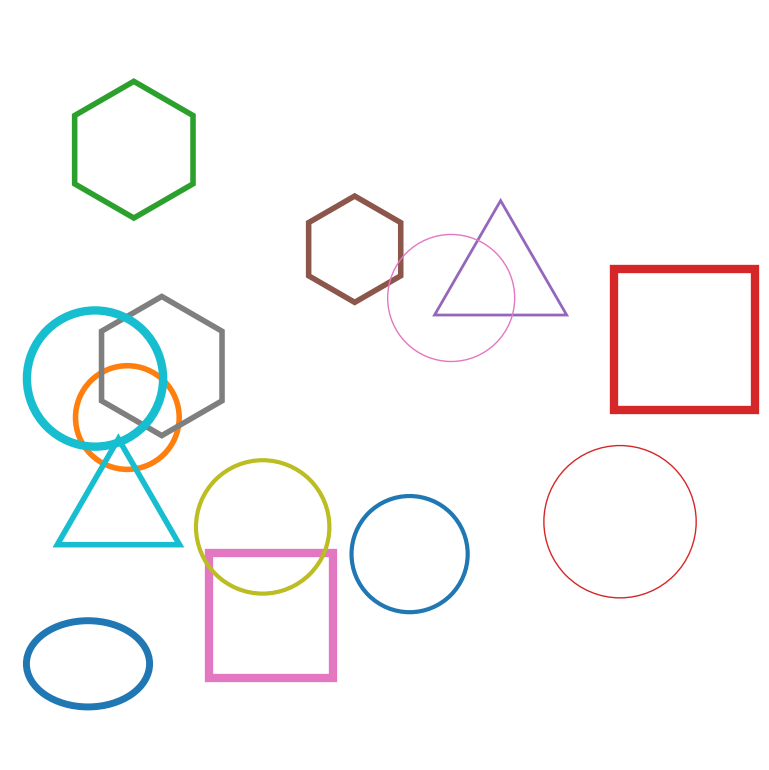[{"shape": "circle", "thickness": 1.5, "radius": 0.38, "center": [0.532, 0.28]}, {"shape": "oval", "thickness": 2.5, "radius": 0.4, "center": [0.114, 0.138]}, {"shape": "circle", "thickness": 2, "radius": 0.34, "center": [0.165, 0.458]}, {"shape": "hexagon", "thickness": 2, "radius": 0.44, "center": [0.174, 0.806]}, {"shape": "circle", "thickness": 0.5, "radius": 0.49, "center": [0.805, 0.322]}, {"shape": "square", "thickness": 3, "radius": 0.46, "center": [0.889, 0.559]}, {"shape": "triangle", "thickness": 1, "radius": 0.5, "center": [0.65, 0.64]}, {"shape": "hexagon", "thickness": 2, "radius": 0.35, "center": [0.461, 0.676]}, {"shape": "circle", "thickness": 0.5, "radius": 0.41, "center": [0.586, 0.613]}, {"shape": "square", "thickness": 3, "radius": 0.4, "center": [0.352, 0.201]}, {"shape": "hexagon", "thickness": 2, "radius": 0.45, "center": [0.21, 0.525]}, {"shape": "circle", "thickness": 1.5, "radius": 0.43, "center": [0.341, 0.316]}, {"shape": "circle", "thickness": 3, "radius": 0.44, "center": [0.123, 0.508]}, {"shape": "triangle", "thickness": 2, "radius": 0.46, "center": [0.154, 0.338]}]